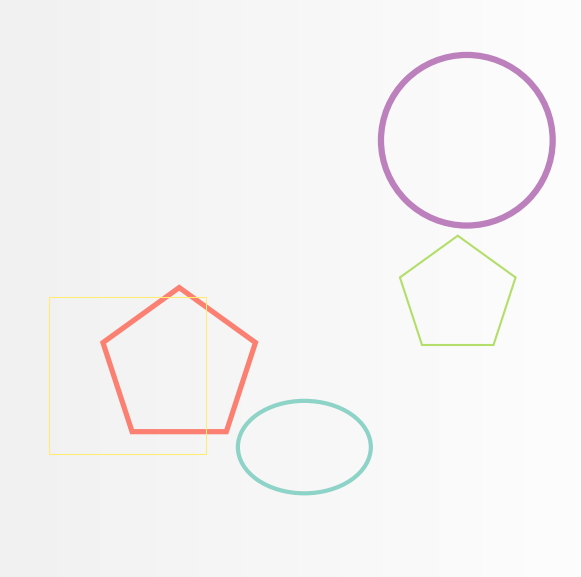[{"shape": "oval", "thickness": 2, "radius": 0.57, "center": [0.524, 0.225]}, {"shape": "pentagon", "thickness": 2.5, "radius": 0.69, "center": [0.308, 0.363]}, {"shape": "pentagon", "thickness": 1, "radius": 0.52, "center": [0.788, 0.486]}, {"shape": "circle", "thickness": 3, "radius": 0.74, "center": [0.803, 0.756]}, {"shape": "square", "thickness": 0.5, "radius": 0.68, "center": [0.22, 0.349]}]